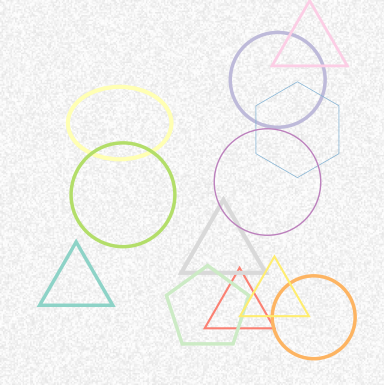[{"shape": "triangle", "thickness": 2.5, "radius": 0.55, "center": [0.198, 0.262]}, {"shape": "oval", "thickness": 3, "radius": 0.67, "center": [0.311, 0.68]}, {"shape": "circle", "thickness": 2.5, "radius": 0.62, "center": [0.721, 0.793]}, {"shape": "triangle", "thickness": 1.5, "radius": 0.52, "center": [0.622, 0.2]}, {"shape": "hexagon", "thickness": 0.5, "radius": 0.62, "center": [0.773, 0.663]}, {"shape": "circle", "thickness": 2.5, "radius": 0.54, "center": [0.815, 0.176]}, {"shape": "circle", "thickness": 2.5, "radius": 0.67, "center": [0.319, 0.494]}, {"shape": "triangle", "thickness": 2, "radius": 0.56, "center": [0.804, 0.885]}, {"shape": "triangle", "thickness": 3, "radius": 0.63, "center": [0.58, 0.355]}, {"shape": "circle", "thickness": 1, "radius": 0.69, "center": [0.695, 0.527]}, {"shape": "pentagon", "thickness": 2.5, "radius": 0.56, "center": [0.539, 0.198]}, {"shape": "triangle", "thickness": 1.5, "radius": 0.52, "center": [0.713, 0.23]}]